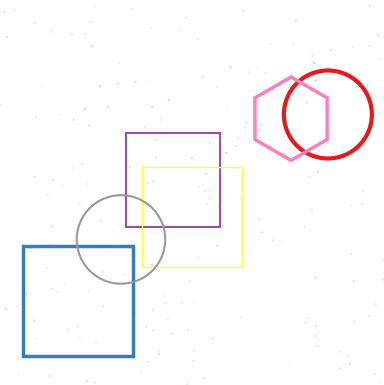[{"shape": "circle", "thickness": 3, "radius": 0.57, "center": [0.852, 0.703]}, {"shape": "square", "thickness": 2.5, "radius": 0.71, "center": [0.204, 0.219]}, {"shape": "square", "thickness": 1.5, "radius": 0.61, "center": [0.449, 0.532]}, {"shape": "square", "thickness": 1, "radius": 0.65, "center": [0.5, 0.437]}, {"shape": "hexagon", "thickness": 2.5, "radius": 0.54, "center": [0.756, 0.692]}, {"shape": "circle", "thickness": 1.5, "radius": 0.57, "center": [0.314, 0.378]}]